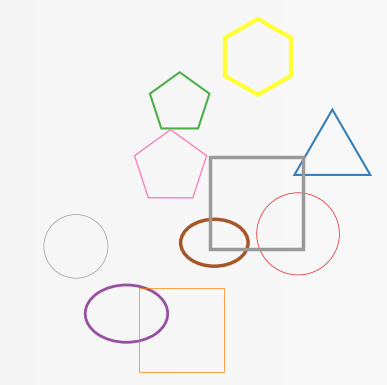[{"shape": "circle", "thickness": 0.5, "radius": 0.53, "center": [0.769, 0.393]}, {"shape": "triangle", "thickness": 1.5, "radius": 0.57, "center": [0.858, 0.602]}, {"shape": "pentagon", "thickness": 1.5, "radius": 0.4, "center": [0.464, 0.732]}, {"shape": "oval", "thickness": 2, "radius": 0.53, "center": [0.326, 0.185]}, {"shape": "square", "thickness": 0.5, "radius": 0.55, "center": [0.469, 0.143]}, {"shape": "hexagon", "thickness": 3, "radius": 0.49, "center": [0.666, 0.852]}, {"shape": "oval", "thickness": 2.5, "radius": 0.44, "center": [0.553, 0.37]}, {"shape": "pentagon", "thickness": 1, "radius": 0.49, "center": [0.44, 0.565]}, {"shape": "square", "thickness": 2.5, "radius": 0.6, "center": [0.662, 0.473]}, {"shape": "circle", "thickness": 0.5, "radius": 0.41, "center": [0.196, 0.36]}]